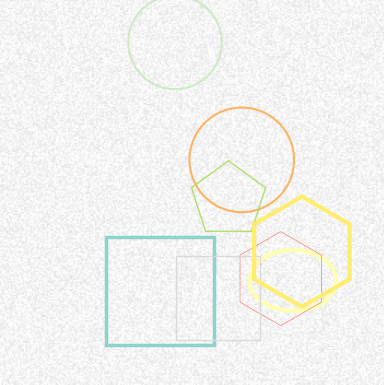[{"shape": "square", "thickness": 2.5, "radius": 0.7, "center": [0.416, 0.245]}, {"shape": "oval", "thickness": 3, "radius": 0.56, "center": [0.761, 0.272]}, {"shape": "hexagon", "thickness": 0.5, "radius": 0.61, "center": [0.729, 0.276]}, {"shape": "circle", "thickness": 1.5, "radius": 0.68, "center": [0.628, 0.585]}, {"shape": "pentagon", "thickness": 1, "radius": 0.51, "center": [0.593, 0.481]}, {"shape": "square", "thickness": 1, "radius": 0.54, "center": [0.566, 0.225]}, {"shape": "circle", "thickness": 1.5, "radius": 0.61, "center": [0.455, 0.89]}, {"shape": "hexagon", "thickness": 3, "radius": 0.72, "center": [0.784, 0.346]}]